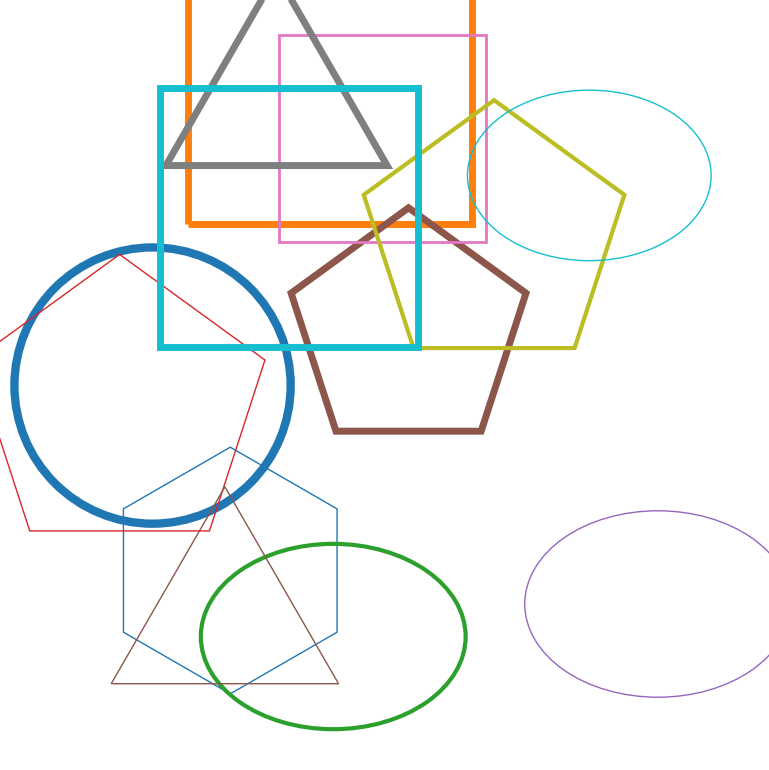[{"shape": "hexagon", "thickness": 0.5, "radius": 0.8, "center": [0.299, 0.259]}, {"shape": "circle", "thickness": 3, "radius": 0.9, "center": [0.198, 0.499]}, {"shape": "square", "thickness": 2.5, "radius": 0.92, "center": [0.429, 0.894]}, {"shape": "oval", "thickness": 1.5, "radius": 0.86, "center": [0.433, 0.173]}, {"shape": "pentagon", "thickness": 0.5, "radius": 0.99, "center": [0.155, 0.471]}, {"shape": "oval", "thickness": 0.5, "radius": 0.86, "center": [0.854, 0.216]}, {"shape": "triangle", "thickness": 0.5, "radius": 0.85, "center": [0.292, 0.197]}, {"shape": "pentagon", "thickness": 2.5, "radius": 0.8, "center": [0.531, 0.57]}, {"shape": "square", "thickness": 1, "radius": 0.67, "center": [0.496, 0.82]}, {"shape": "triangle", "thickness": 2.5, "radius": 0.83, "center": [0.359, 0.868]}, {"shape": "pentagon", "thickness": 1.5, "radius": 0.89, "center": [0.642, 0.692]}, {"shape": "oval", "thickness": 0.5, "radius": 0.79, "center": [0.765, 0.772]}, {"shape": "square", "thickness": 2.5, "radius": 0.84, "center": [0.375, 0.717]}]